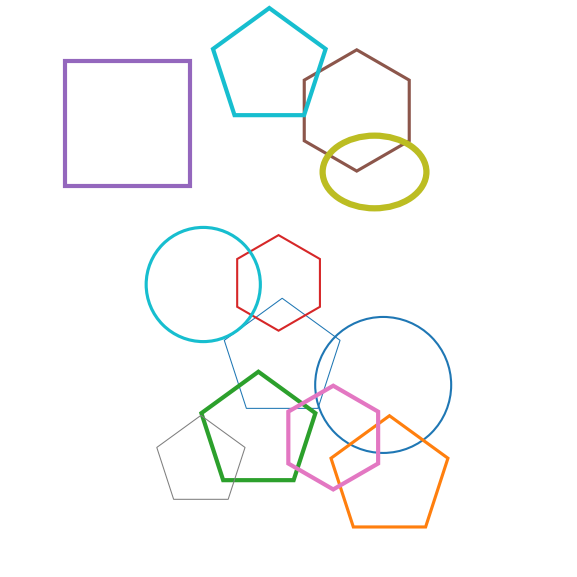[{"shape": "circle", "thickness": 1, "radius": 0.59, "center": [0.664, 0.333]}, {"shape": "pentagon", "thickness": 0.5, "radius": 0.53, "center": [0.489, 0.377]}, {"shape": "pentagon", "thickness": 1.5, "radius": 0.53, "center": [0.674, 0.173]}, {"shape": "pentagon", "thickness": 2, "radius": 0.52, "center": [0.447, 0.252]}, {"shape": "hexagon", "thickness": 1, "radius": 0.41, "center": [0.482, 0.509]}, {"shape": "square", "thickness": 2, "radius": 0.54, "center": [0.22, 0.785]}, {"shape": "hexagon", "thickness": 1.5, "radius": 0.52, "center": [0.618, 0.808]}, {"shape": "hexagon", "thickness": 2, "radius": 0.45, "center": [0.577, 0.241]}, {"shape": "pentagon", "thickness": 0.5, "radius": 0.4, "center": [0.348, 0.2]}, {"shape": "oval", "thickness": 3, "radius": 0.45, "center": [0.649, 0.701]}, {"shape": "circle", "thickness": 1.5, "radius": 0.49, "center": [0.352, 0.506]}, {"shape": "pentagon", "thickness": 2, "radius": 0.51, "center": [0.466, 0.883]}]